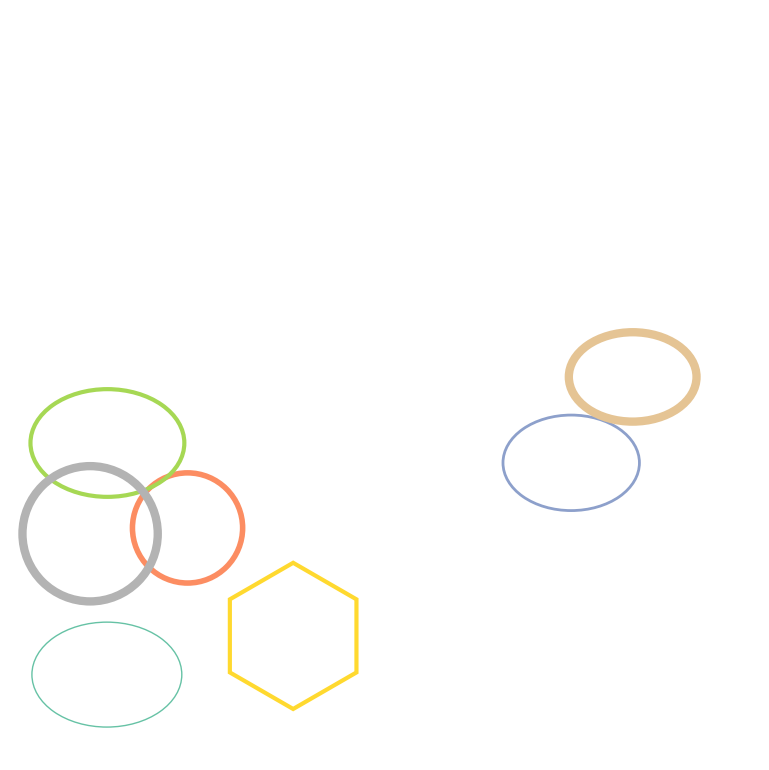[{"shape": "oval", "thickness": 0.5, "radius": 0.49, "center": [0.139, 0.124]}, {"shape": "circle", "thickness": 2, "radius": 0.36, "center": [0.244, 0.314]}, {"shape": "oval", "thickness": 1, "radius": 0.44, "center": [0.742, 0.399]}, {"shape": "oval", "thickness": 1.5, "radius": 0.5, "center": [0.139, 0.425]}, {"shape": "hexagon", "thickness": 1.5, "radius": 0.47, "center": [0.381, 0.174]}, {"shape": "oval", "thickness": 3, "radius": 0.41, "center": [0.822, 0.51]}, {"shape": "circle", "thickness": 3, "radius": 0.44, "center": [0.117, 0.307]}]